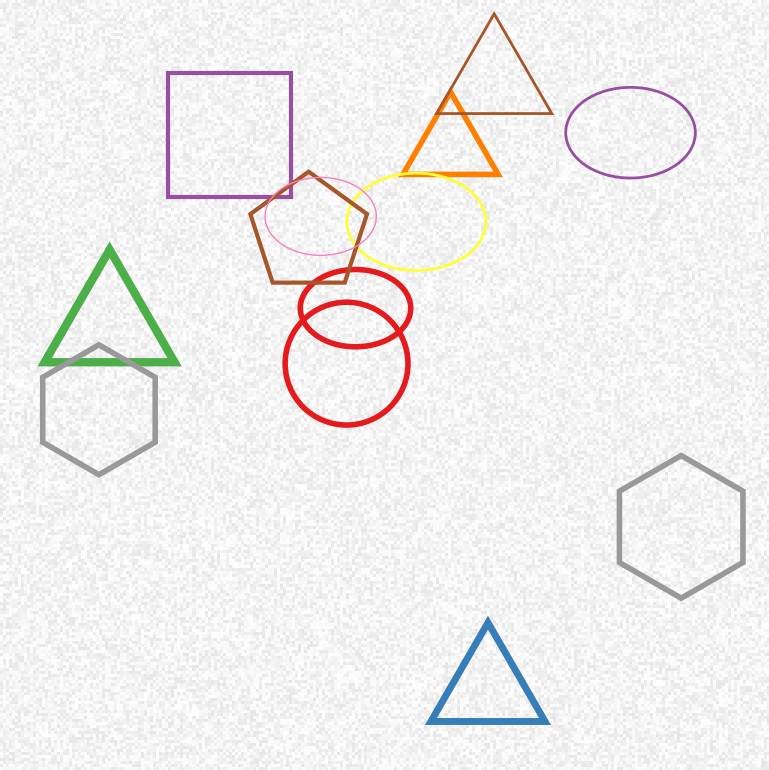[{"shape": "oval", "thickness": 2, "radius": 0.36, "center": [0.462, 0.6]}, {"shape": "circle", "thickness": 2, "radius": 0.4, "center": [0.45, 0.528]}, {"shape": "triangle", "thickness": 2.5, "radius": 0.43, "center": [0.634, 0.106]}, {"shape": "triangle", "thickness": 3, "radius": 0.49, "center": [0.142, 0.578]}, {"shape": "oval", "thickness": 1, "radius": 0.42, "center": [0.819, 0.828]}, {"shape": "square", "thickness": 1.5, "radius": 0.4, "center": [0.298, 0.825]}, {"shape": "triangle", "thickness": 2, "radius": 0.36, "center": [0.585, 0.809]}, {"shape": "oval", "thickness": 1, "radius": 0.45, "center": [0.541, 0.712]}, {"shape": "pentagon", "thickness": 1.5, "radius": 0.4, "center": [0.401, 0.697]}, {"shape": "triangle", "thickness": 1, "radius": 0.43, "center": [0.642, 0.896]}, {"shape": "oval", "thickness": 0.5, "radius": 0.36, "center": [0.416, 0.719]}, {"shape": "hexagon", "thickness": 2, "radius": 0.46, "center": [0.885, 0.316]}, {"shape": "hexagon", "thickness": 2, "radius": 0.42, "center": [0.128, 0.468]}]